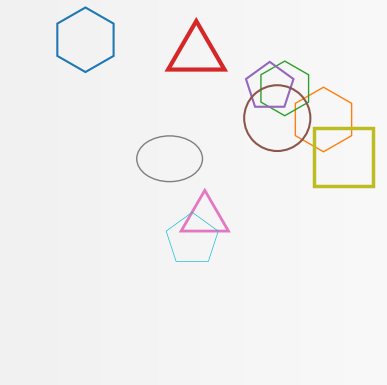[{"shape": "hexagon", "thickness": 1.5, "radius": 0.42, "center": [0.221, 0.897]}, {"shape": "hexagon", "thickness": 1, "radius": 0.42, "center": [0.835, 0.69]}, {"shape": "hexagon", "thickness": 1, "radius": 0.35, "center": [0.735, 0.77]}, {"shape": "triangle", "thickness": 3, "radius": 0.42, "center": [0.507, 0.861]}, {"shape": "pentagon", "thickness": 1.5, "radius": 0.32, "center": [0.696, 0.775]}, {"shape": "circle", "thickness": 1.5, "radius": 0.43, "center": [0.716, 0.693]}, {"shape": "triangle", "thickness": 2, "radius": 0.35, "center": [0.528, 0.435]}, {"shape": "oval", "thickness": 1, "radius": 0.42, "center": [0.438, 0.588]}, {"shape": "square", "thickness": 2.5, "radius": 0.38, "center": [0.887, 0.592]}, {"shape": "pentagon", "thickness": 0.5, "radius": 0.35, "center": [0.496, 0.378]}]